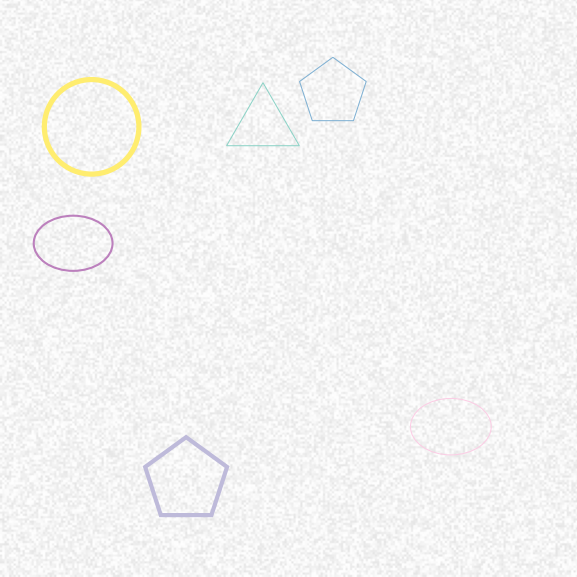[{"shape": "triangle", "thickness": 0.5, "radius": 0.36, "center": [0.455, 0.783]}, {"shape": "pentagon", "thickness": 2, "radius": 0.37, "center": [0.322, 0.168]}, {"shape": "pentagon", "thickness": 0.5, "radius": 0.3, "center": [0.576, 0.839]}, {"shape": "oval", "thickness": 0.5, "radius": 0.35, "center": [0.781, 0.26]}, {"shape": "oval", "thickness": 1, "radius": 0.34, "center": [0.127, 0.578]}, {"shape": "circle", "thickness": 2.5, "radius": 0.41, "center": [0.159, 0.78]}]